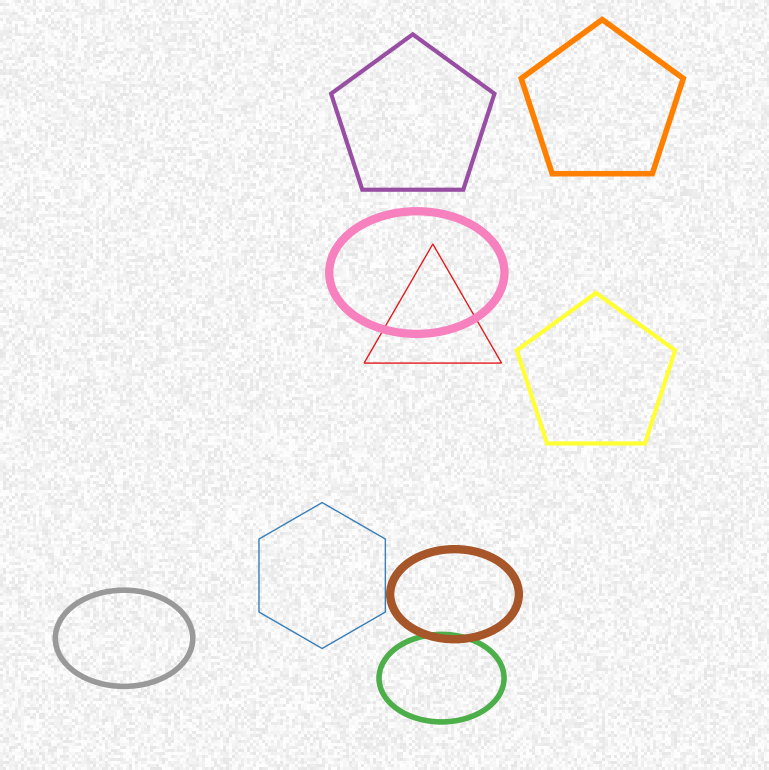[{"shape": "triangle", "thickness": 0.5, "radius": 0.52, "center": [0.562, 0.58]}, {"shape": "hexagon", "thickness": 0.5, "radius": 0.47, "center": [0.418, 0.253]}, {"shape": "oval", "thickness": 2, "radius": 0.41, "center": [0.573, 0.119]}, {"shape": "pentagon", "thickness": 1.5, "radius": 0.56, "center": [0.536, 0.844]}, {"shape": "pentagon", "thickness": 2, "radius": 0.55, "center": [0.782, 0.864]}, {"shape": "pentagon", "thickness": 1.5, "radius": 0.54, "center": [0.774, 0.512]}, {"shape": "oval", "thickness": 3, "radius": 0.42, "center": [0.59, 0.228]}, {"shape": "oval", "thickness": 3, "radius": 0.57, "center": [0.541, 0.646]}, {"shape": "oval", "thickness": 2, "radius": 0.45, "center": [0.161, 0.171]}]